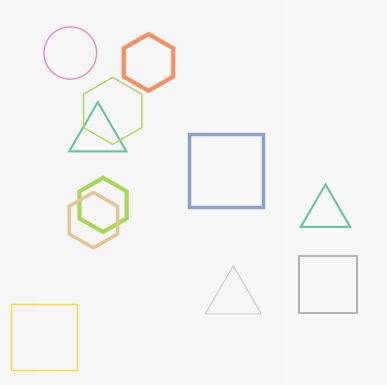[{"shape": "triangle", "thickness": 1.5, "radius": 0.43, "center": [0.252, 0.649]}, {"shape": "triangle", "thickness": 1.5, "radius": 0.37, "center": [0.84, 0.447]}, {"shape": "hexagon", "thickness": 3, "radius": 0.37, "center": [0.383, 0.838]}, {"shape": "square", "thickness": 2.5, "radius": 0.48, "center": [0.584, 0.557]}, {"shape": "circle", "thickness": 1, "radius": 0.34, "center": [0.181, 0.862]}, {"shape": "hexagon", "thickness": 1, "radius": 0.43, "center": [0.291, 0.712]}, {"shape": "hexagon", "thickness": 3, "radius": 0.35, "center": [0.266, 0.468]}, {"shape": "square", "thickness": 1, "radius": 0.43, "center": [0.114, 0.124]}, {"shape": "hexagon", "thickness": 2.5, "radius": 0.36, "center": [0.241, 0.428]}, {"shape": "square", "thickness": 1.5, "radius": 0.37, "center": [0.847, 0.261]}, {"shape": "triangle", "thickness": 0.5, "radius": 0.42, "center": [0.602, 0.226]}]